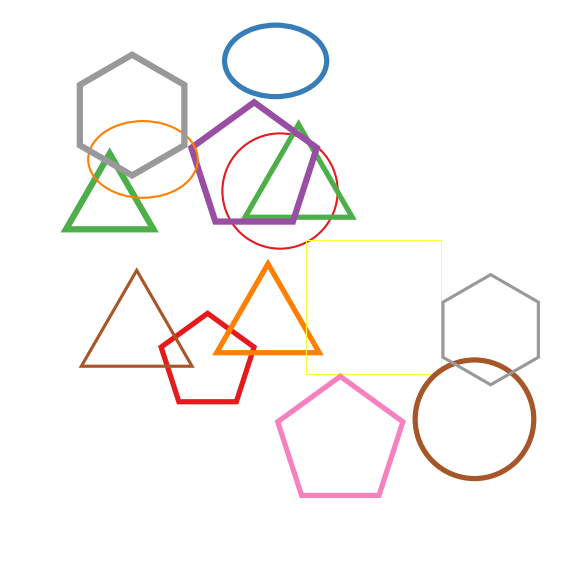[{"shape": "pentagon", "thickness": 2.5, "radius": 0.42, "center": [0.359, 0.372]}, {"shape": "circle", "thickness": 1, "radius": 0.5, "center": [0.485, 0.668]}, {"shape": "oval", "thickness": 2.5, "radius": 0.44, "center": [0.477, 0.894]}, {"shape": "triangle", "thickness": 2.5, "radius": 0.54, "center": [0.517, 0.677]}, {"shape": "triangle", "thickness": 3, "radius": 0.44, "center": [0.19, 0.646]}, {"shape": "pentagon", "thickness": 3, "radius": 0.57, "center": [0.44, 0.708]}, {"shape": "oval", "thickness": 1, "radius": 0.47, "center": [0.248, 0.723]}, {"shape": "triangle", "thickness": 2.5, "radius": 0.51, "center": [0.464, 0.44]}, {"shape": "square", "thickness": 0.5, "radius": 0.58, "center": [0.647, 0.468]}, {"shape": "triangle", "thickness": 1.5, "radius": 0.55, "center": [0.237, 0.42]}, {"shape": "circle", "thickness": 2.5, "radius": 0.51, "center": [0.822, 0.273]}, {"shape": "pentagon", "thickness": 2.5, "radius": 0.57, "center": [0.589, 0.233]}, {"shape": "hexagon", "thickness": 1.5, "radius": 0.48, "center": [0.85, 0.428]}, {"shape": "hexagon", "thickness": 3, "radius": 0.52, "center": [0.229, 0.8]}]